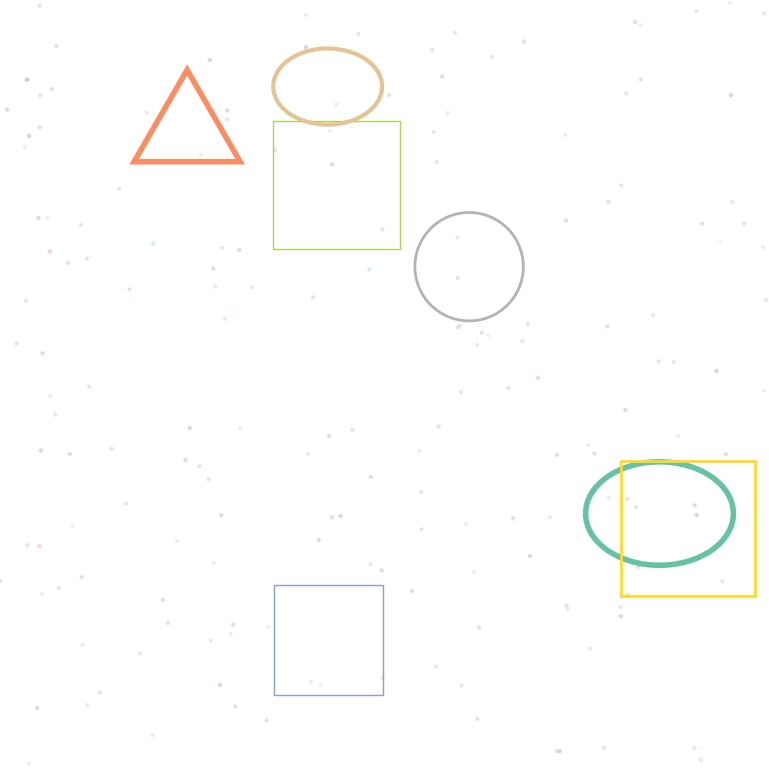[{"shape": "oval", "thickness": 2, "radius": 0.48, "center": [0.856, 0.333]}, {"shape": "triangle", "thickness": 2, "radius": 0.4, "center": [0.243, 0.83]}, {"shape": "square", "thickness": 0.5, "radius": 0.35, "center": [0.427, 0.169]}, {"shape": "square", "thickness": 0.5, "radius": 0.41, "center": [0.437, 0.76]}, {"shape": "square", "thickness": 1, "radius": 0.44, "center": [0.894, 0.314]}, {"shape": "oval", "thickness": 1.5, "radius": 0.35, "center": [0.426, 0.888]}, {"shape": "circle", "thickness": 1, "radius": 0.35, "center": [0.609, 0.654]}]